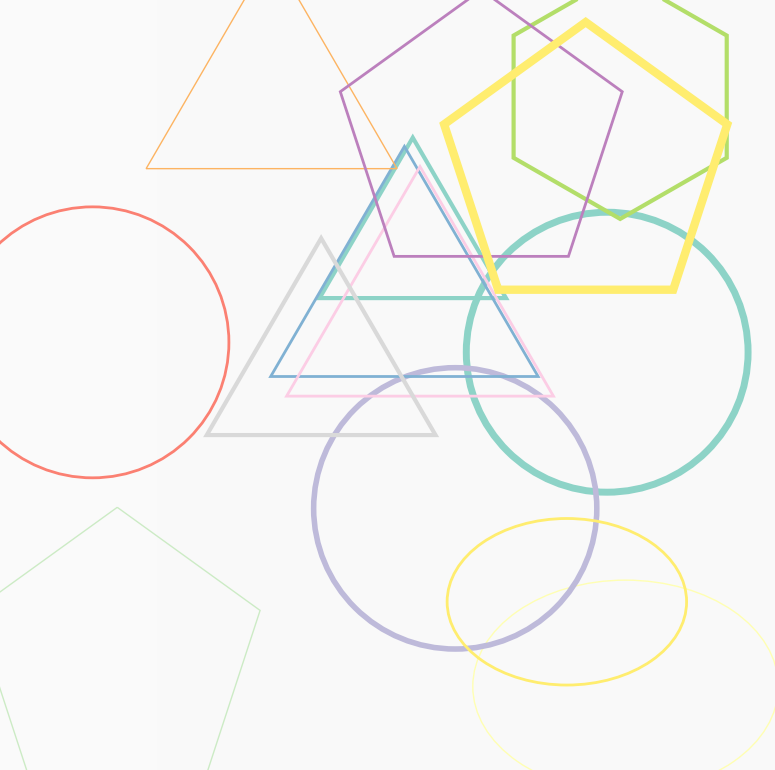[{"shape": "triangle", "thickness": 1.5, "radius": 0.69, "center": [0.533, 0.682]}, {"shape": "circle", "thickness": 2.5, "radius": 0.91, "center": [0.783, 0.543]}, {"shape": "oval", "thickness": 0.5, "radius": 0.99, "center": [0.807, 0.109]}, {"shape": "circle", "thickness": 2, "radius": 0.91, "center": [0.587, 0.34]}, {"shape": "circle", "thickness": 1, "radius": 0.88, "center": [0.119, 0.555]}, {"shape": "triangle", "thickness": 1, "radius": 1.0, "center": [0.522, 0.611]}, {"shape": "triangle", "thickness": 0.5, "radius": 0.93, "center": [0.35, 0.874]}, {"shape": "hexagon", "thickness": 1.5, "radius": 0.79, "center": [0.8, 0.874]}, {"shape": "triangle", "thickness": 1, "radius": 0.99, "center": [0.542, 0.585]}, {"shape": "triangle", "thickness": 1.5, "radius": 0.85, "center": [0.414, 0.52]}, {"shape": "pentagon", "thickness": 1, "radius": 0.96, "center": [0.621, 0.822]}, {"shape": "pentagon", "thickness": 0.5, "radius": 0.97, "center": [0.151, 0.147]}, {"shape": "oval", "thickness": 1, "radius": 0.77, "center": [0.731, 0.218]}, {"shape": "pentagon", "thickness": 3, "radius": 0.96, "center": [0.756, 0.779]}]